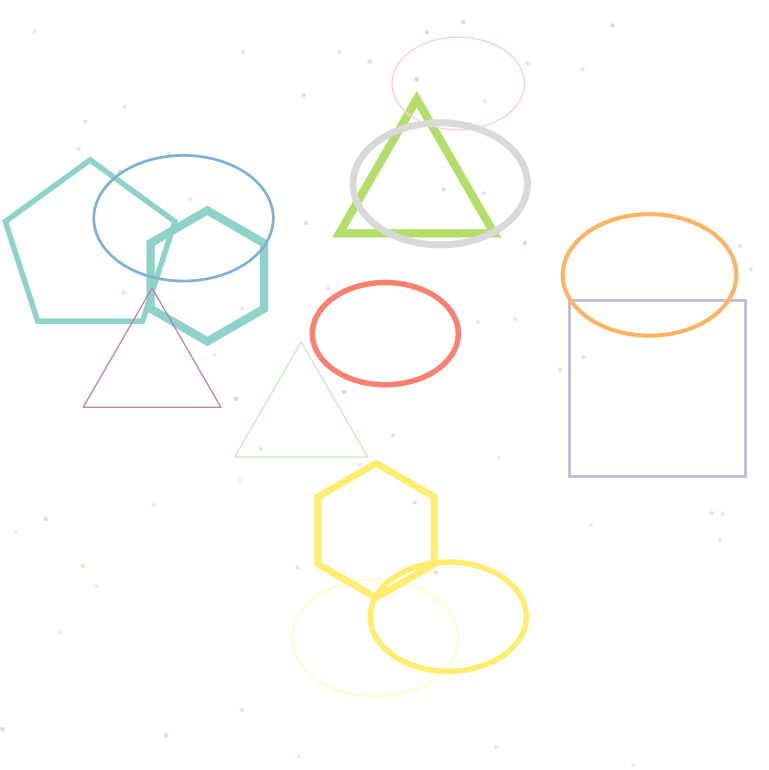[{"shape": "hexagon", "thickness": 3, "radius": 0.43, "center": [0.269, 0.642]}, {"shape": "pentagon", "thickness": 2, "radius": 0.58, "center": [0.117, 0.677]}, {"shape": "oval", "thickness": 0.5, "radius": 0.54, "center": [0.487, 0.171]}, {"shape": "square", "thickness": 1, "radius": 0.57, "center": [0.853, 0.497]}, {"shape": "oval", "thickness": 2, "radius": 0.47, "center": [0.5, 0.567]}, {"shape": "oval", "thickness": 1, "radius": 0.58, "center": [0.238, 0.717]}, {"shape": "oval", "thickness": 1.5, "radius": 0.56, "center": [0.844, 0.643]}, {"shape": "triangle", "thickness": 3, "radius": 0.58, "center": [0.541, 0.755]}, {"shape": "oval", "thickness": 0.5, "radius": 0.43, "center": [0.595, 0.892]}, {"shape": "oval", "thickness": 2.5, "radius": 0.57, "center": [0.572, 0.761]}, {"shape": "triangle", "thickness": 0.5, "radius": 0.52, "center": [0.197, 0.523]}, {"shape": "triangle", "thickness": 0.5, "radius": 0.5, "center": [0.391, 0.456]}, {"shape": "hexagon", "thickness": 2.5, "radius": 0.44, "center": [0.488, 0.311]}, {"shape": "oval", "thickness": 2, "radius": 0.51, "center": [0.582, 0.199]}]